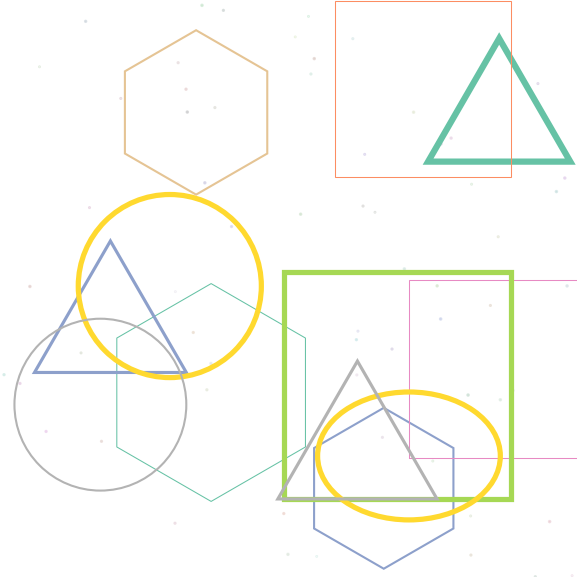[{"shape": "hexagon", "thickness": 0.5, "radius": 0.94, "center": [0.366, 0.319]}, {"shape": "triangle", "thickness": 3, "radius": 0.71, "center": [0.864, 0.79]}, {"shape": "square", "thickness": 0.5, "radius": 0.76, "center": [0.732, 0.845]}, {"shape": "triangle", "thickness": 1.5, "radius": 0.76, "center": [0.191, 0.43]}, {"shape": "hexagon", "thickness": 1, "radius": 0.7, "center": [0.665, 0.154]}, {"shape": "square", "thickness": 0.5, "radius": 0.77, "center": [0.861, 0.36]}, {"shape": "square", "thickness": 2.5, "radius": 0.98, "center": [0.688, 0.332]}, {"shape": "oval", "thickness": 2.5, "radius": 0.79, "center": [0.708, 0.21]}, {"shape": "circle", "thickness": 2.5, "radius": 0.79, "center": [0.294, 0.504]}, {"shape": "hexagon", "thickness": 1, "radius": 0.71, "center": [0.34, 0.804]}, {"shape": "circle", "thickness": 1, "radius": 0.74, "center": [0.174, 0.298]}, {"shape": "triangle", "thickness": 1.5, "radius": 0.8, "center": [0.619, 0.215]}]